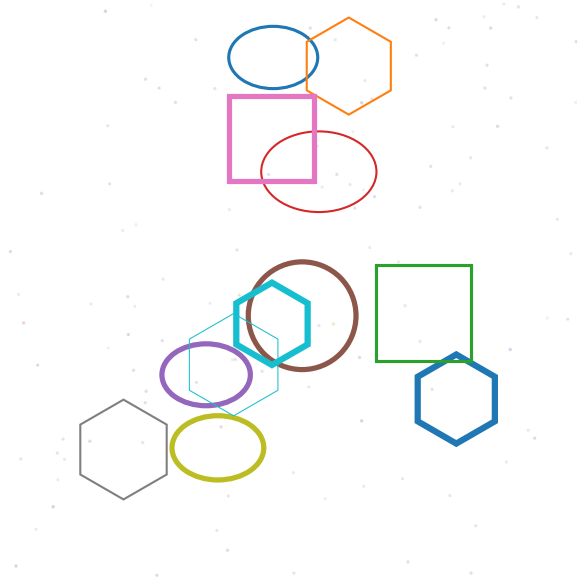[{"shape": "hexagon", "thickness": 3, "radius": 0.39, "center": [0.79, 0.308]}, {"shape": "oval", "thickness": 1.5, "radius": 0.39, "center": [0.473, 0.9]}, {"shape": "hexagon", "thickness": 1, "radius": 0.42, "center": [0.604, 0.885]}, {"shape": "square", "thickness": 1.5, "radius": 0.41, "center": [0.733, 0.457]}, {"shape": "oval", "thickness": 1, "radius": 0.5, "center": [0.552, 0.702]}, {"shape": "oval", "thickness": 2.5, "radius": 0.38, "center": [0.357, 0.35]}, {"shape": "circle", "thickness": 2.5, "radius": 0.47, "center": [0.523, 0.452]}, {"shape": "square", "thickness": 2.5, "radius": 0.36, "center": [0.47, 0.759]}, {"shape": "hexagon", "thickness": 1, "radius": 0.43, "center": [0.214, 0.221]}, {"shape": "oval", "thickness": 2.5, "radius": 0.4, "center": [0.377, 0.224]}, {"shape": "hexagon", "thickness": 3, "radius": 0.36, "center": [0.471, 0.438]}, {"shape": "hexagon", "thickness": 0.5, "radius": 0.44, "center": [0.405, 0.368]}]